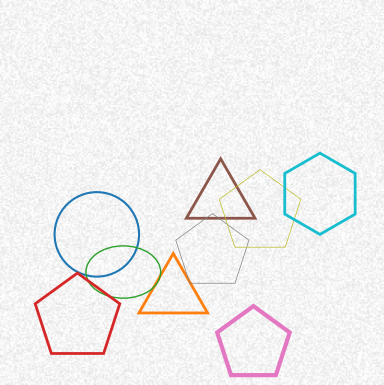[{"shape": "circle", "thickness": 1.5, "radius": 0.55, "center": [0.251, 0.391]}, {"shape": "triangle", "thickness": 2, "radius": 0.51, "center": [0.45, 0.239]}, {"shape": "oval", "thickness": 1, "radius": 0.49, "center": [0.32, 0.293]}, {"shape": "pentagon", "thickness": 2, "radius": 0.58, "center": [0.201, 0.175]}, {"shape": "triangle", "thickness": 2, "radius": 0.51, "center": [0.573, 0.485]}, {"shape": "pentagon", "thickness": 3, "radius": 0.5, "center": [0.658, 0.106]}, {"shape": "pentagon", "thickness": 0.5, "radius": 0.5, "center": [0.552, 0.345]}, {"shape": "pentagon", "thickness": 0.5, "radius": 0.56, "center": [0.675, 0.448]}, {"shape": "hexagon", "thickness": 2, "radius": 0.53, "center": [0.831, 0.497]}]